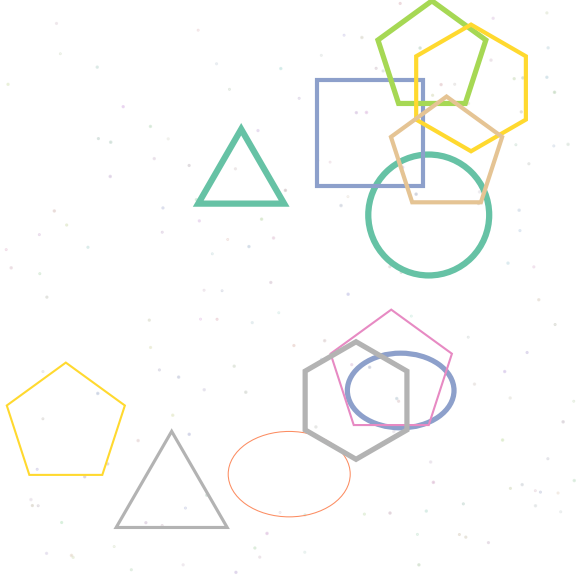[{"shape": "triangle", "thickness": 3, "radius": 0.43, "center": [0.418, 0.689]}, {"shape": "circle", "thickness": 3, "radius": 0.52, "center": [0.742, 0.627]}, {"shape": "oval", "thickness": 0.5, "radius": 0.53, "center": [0.501, 0.178]}, {"shape": "square", "thickness": 2, "radius": 0.46, "center": [0.64, 0.769]}, {"shape": "oval", "thickness": 2.5, "radius": 0.46, "center": [0.694, 0.323]}, {"shape": "pentagon", "thickness": 1, "radius": 0.55, "center": [0.677, 0.352]}, {"shape": "pentagon", "thickness": 2.5, "radius": 0.49, "center": [0.748, 0.899]}, {"shape": "hexagon", "thickness": 2, "radius": 0.55, "center": [0.816, 0.847]}, {"shape": "pentagon", "thickness": 1, "radius": 0.54, "center": [0.114, 0.264]}, {"shape": "pentagon", "thickness": 2, "radius": 0.51, "center": [0.773, 0.731]}, {"shape": "hexagon", "thickness": 2.5, "radius": 0.51, "center": [0.617, 0.306]}, {"shape": "triangle", "thickness": 1.5, "radius": 0.55, "center": [0.297, 0.141]}]